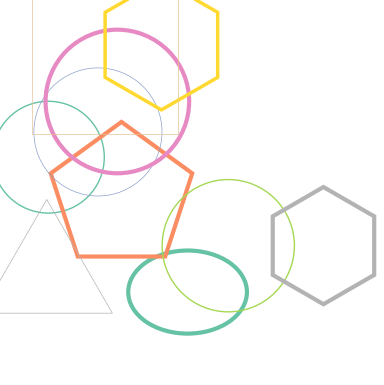[{"shape": "oval", "thickness": 3, "radius": 0.77, "center": [0.487, 0.241]}, {"shape": "circle", "thickness": 1, "radius": 0.73, "center": [0.126, 0.592]}, {"shape": "pentagon", "thickness": 3, "radius": 0.97, "center": [0.316, 0.49]}, {"shape": "circle", "thickness": 0.5, "radius": 0.83, "center": [0.254, 0.657]}, {"shape": "circle", "thickness": 3, "radius": 0.93, "center": [0.305, 0.736]}, {"shape": "circle", "thickness": 1, "radius": 0.86, "center": [0.593, 0.362]}, {"shape": "hexagon", "thickness": 2.5, "radius": 0.84, "center": [0.419, 0.883]}, {"shape": "square", "thickness": 0.5, "radius": 0.95, "center": [0.273, 0.841]}, {"shape": "hexagon", "thickness": 3, "radius": 0.76, "center": [0.84, 0.362]}, {"shape": "triangle", "thickness": 0.5, "radius": 0.98, "center": [0.121, 0.285]}]